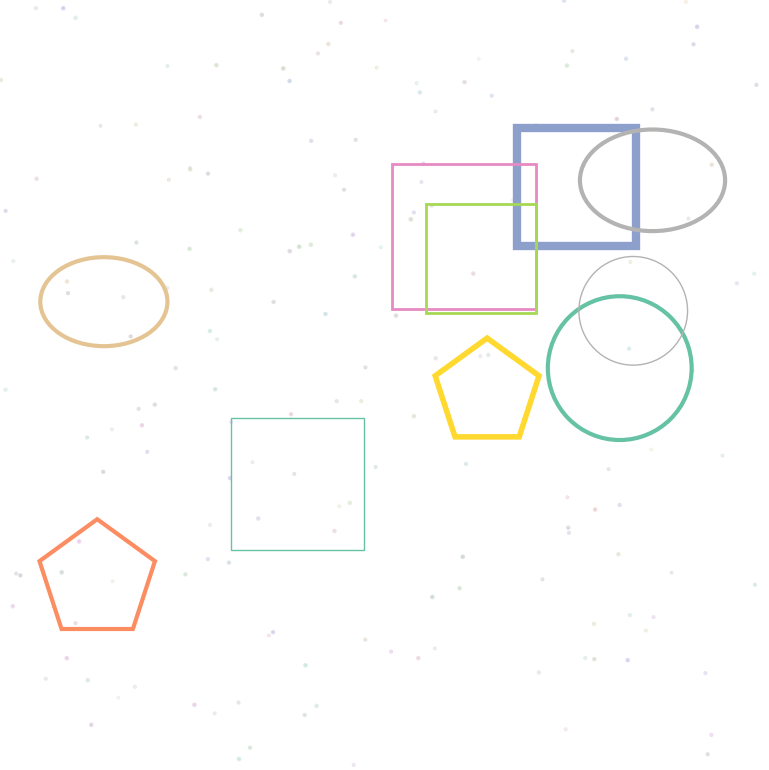[{"shape": "circle", "thickness": 1.5, "radius": 0.47, "center": [0.805, 0.522]}, {"shape": "square", "thickness": 0.5, "radius": 0.43, "center": [0.386, 0.371]}, {"shape": "pentagon", "thickness": 1.5, "radius": 0.39, "center": [0.126, 0.247]}, {"shape": "square", "thickness": 3, "radius": 0.38, "center": [0.749, 0.757]}, {"shape": "square", "thickness": 1, "radius": 0.47, "center": [0.603, 0.693]}, {"shape": "square", "thickness": 1, "radius": 0.36, "center": [0.624, 0.664]}, {"shape": "pentagon", "thickness": 2, "radius": 0.35, "center": [0.633, 0.49]}, {"shape": "oval", "thickness": 1.5, "radius": 0.41, "center": [0.135, 0.608]}, {"shape": "oval", "thickness": 1.5, "radius": 0.47, "center": [0.847, 0.766]}, {"shape": "circle", "thickness": 0.5, "radius": 0.35, "center": [0.822, 0.596]}]